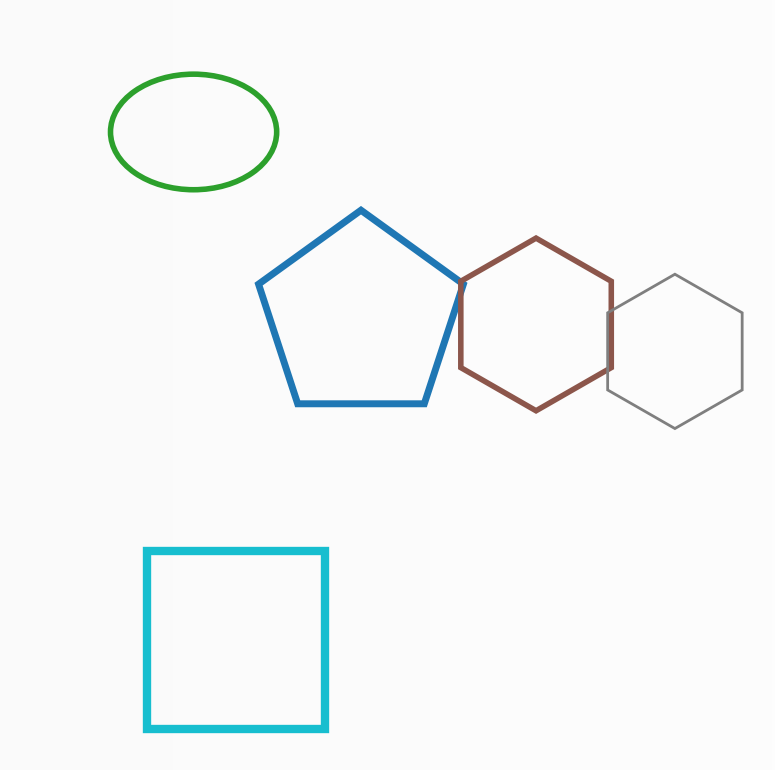[{"shape": "pentagon", "thickness": 2.5, "radius": 0.69, "center": [0.466, 0.588]}, {"shape": "oval", "thickness": 2, "radius": 0.54, "center": [0.25, 0.829]}, {"shape": "hexagon", "thickness": 2, "radius": 0.56, "center": [0.692, 0.579]}, {"shape": "hexagon", "thickness": 1, "radius": 0.5, "center": [0.871, 0.544]}, {"shape": "square", "thickness": 3, "radius": 0.58, "center": [0.305, 0.169]}]